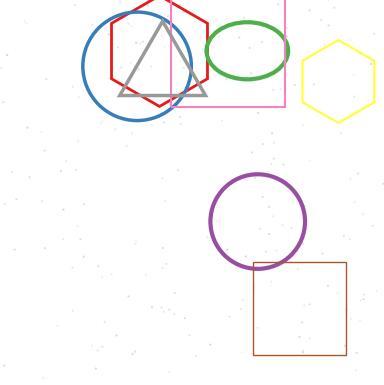[{"shape": "hexagon", "thickness": 2, "radius": 0.72, "center": [0.414, 0.867]}, {"shape": "circle", "thickness": 2.5, "radius": 0.7, "center": [0.356, 0.828]}, {"shape": "oval", "thickness": 3, "radius": 0.53, "center": [0.642, 0.868]}, {"shape": "circle", "thickness": 3, "radius": 0.61, "center": [0.669, 0.425]}, {"shape": "hexagon", "thickness": 1.5, "radius": 0.54, "center": [0.879, 0.788]}, {"shape": "square", "thickness": 1, "radius": 0.61, "center": [0.777, 0.198]}, {"shape": "square", "thickness": 1.5, "radius": 0.74, "center": [0.593, 0.871]}, {"shape": "triangle", "thickness": 2.5, "radius": 0.64, "center": [0.422, 0.816]}]